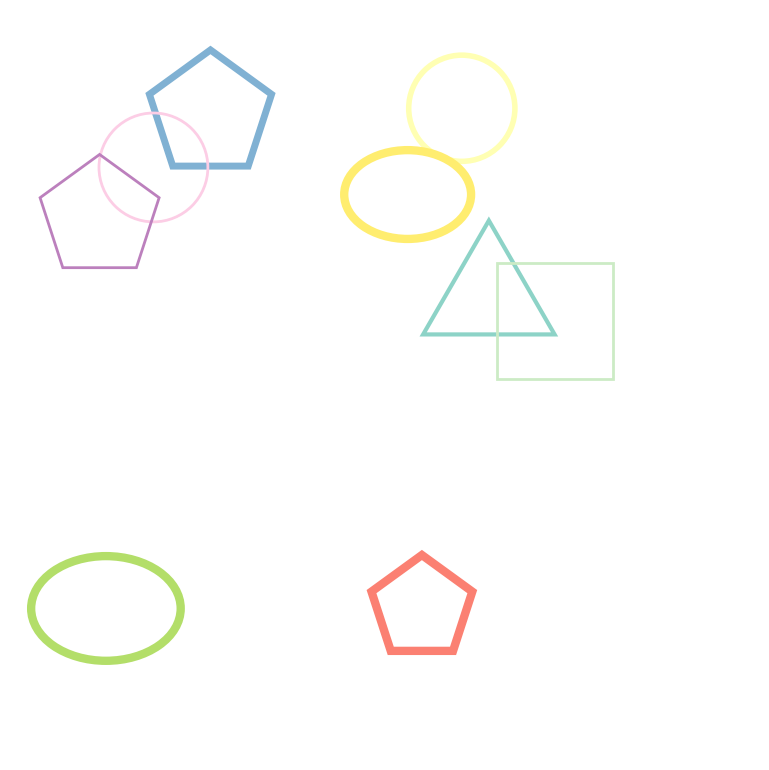[{"shape": "triangle", "thickness": 1.5, "radius": 0.49, "center": [0.635, 0.615]}, {"shape": "circle", "thickness": 2, "radius": 0.34, "center": [0.6, 0.859]}, {"shape": "pentagon", "thickness": 3, "radius": 0.34, "center": [0.548, 0.21]}, {"shape": "pentagon", "thickness": 2.5, "radius": 0.42, "center": [0.273, 0.852]}, {"shape": "oval", "thickness": 3, "radius": 0.49, "center": [0.138, 0.21]}, {"shape": "circle", "thickness": 1, "radius": 0.35, "center": [0.199, 0.783]}, {"shape": "pentagon", "thickness": 1, "radius": 0.41, "center": [0.129, 0.718]}, {"shape": "square", "thickness": 1, "radius": 0.38, "center": [0.721, 0.583]}, {"shape": "oval", "thickness": 3, "radius": 0.41, "center": [0.529, 0.747]}]